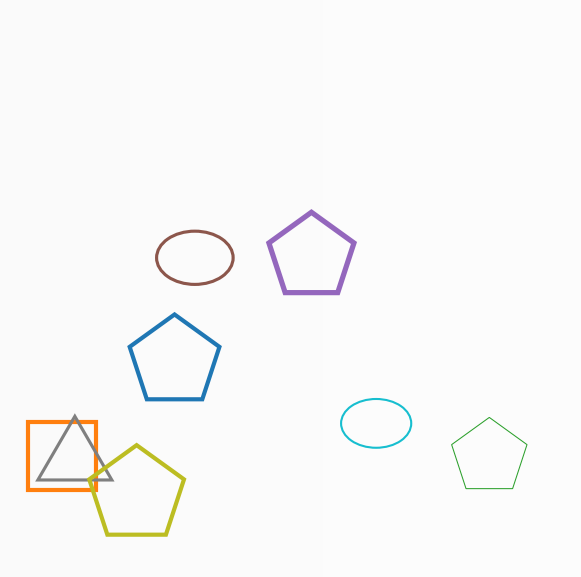[{"shape": "pentagon", "thickness": 2, "radius": 0.41, "center": [0.3, 0.373]}, {"shape": "square", "thickness": 2, "radius": 0.29, "center": [0.107, 0.21]}, {"shape": "pentagon", "thickness": 0.5, "radius": 0.34, "center": [0.842, 0.208]}, {"shape": "pentagon", "thickness": 2.5, "radius": 0.38, "center": [0.536, 0.555]}, {"shape": "oval", "thickness": 1.5, "radius": 0.33, "center": [0.335, 0.553]}, {"shape": "triangle", "thickness": 1.5, "radius": 0.37, "center": [0.129, 0.205]}, {"shape": "pentagon", "thickness": 2, "radius": 0.43, "center": [0.235, 0.143]}, {"shape": "oval", "thickness": 1, "radius": 0.3, "center": [0.647, 0.266]}]